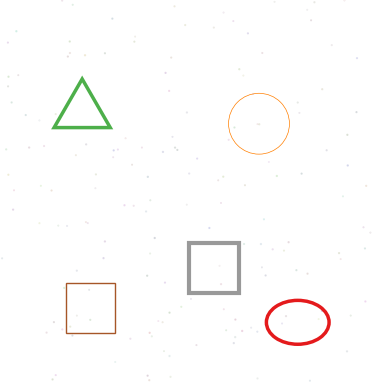[{"shape": "oval", "thickness": 2.5, "radius": 0.41, "center": [0.773, 0.163]}, {"shape": "triangle", "thickness": 2.5, "radius": 0.42, "center": [0.213, 0.711]}, {"shape": "circle", "thickness": 0.5, "radius": 0.4, "center": [0.673, 0.679]}, {"shape": "square", "thickness": 1, "radius": 0.32, "center": [0.236, 0.199]}, {"shape": "square", "thickness": 3, "radius": 0.32, "center": [0.556, 0.303]}]